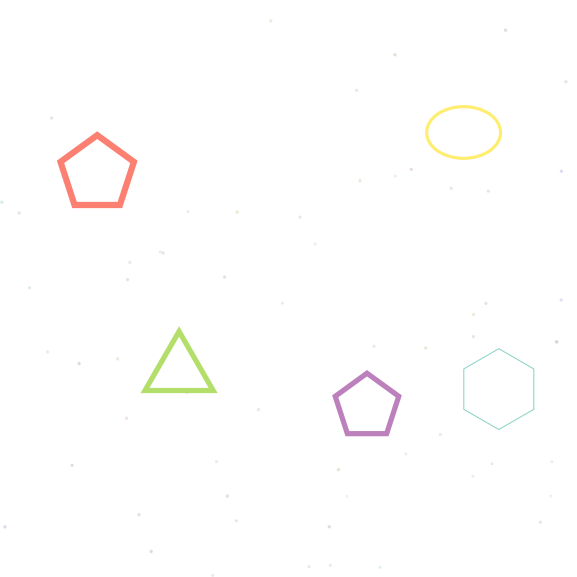[{"shape": "hexagon", "thickness": 0.5, "radius": 0.35, "center": [0.864, 0.325]}, {"shape": "pentagon", "thickness": 3, "radius": 0.33, "center": [0.168, 0.698]}, {"shape": "triangle", "thickness": 2.5, "radius": 0.34, "center": [0.31, 0.357]}, {"shape": "pentagon", "thickness": 2.5, "radius": 0.29, "center": [0.635, 0.295]}, {"shape": "oval", "thickness": 1.5, "radius": 0.32, "center": [0.803, 0.77]}]